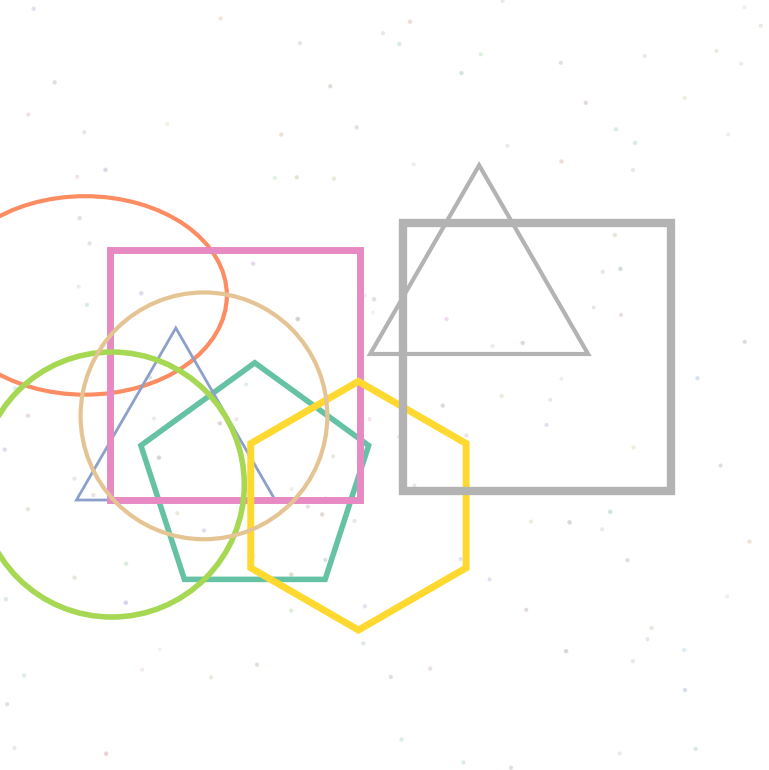[{"shape": "pentagon", "thickness": 2, "radius": 0.78, "center": [0.331, 0.373]}, {"shape": "oval", "thickness": 1.5, "radius": 0.92, "center": [0.11, 0.616]}, {"shape": "triangle", "thickness": 1, "radius": 0.74, "center": [0.228, 0.425]}, {"shape": "square", "thickness": 2.5, "radius": 0.81, "center": [0.305, 0.513]}, {"shape": "circle", "thickness": 2, "radius": 0.86, "center": [0.145, 0.371]}, {"shape": "hexagon", "thickness": 2.5, "radius": 0.81, "center": [0.465, 0.343]}, {"shape": "circle", "thickness": 1.5, "radius": 0.8, "center": [0.265, 0.46]}, {"shape": "square", "thickness": 3, "radius": 0.87, "center": [0.697, 0.537]}, {"shape": "triangle", "thickness": 1.5, "radius": 0.82, "center": [0.622, 0.622]}]